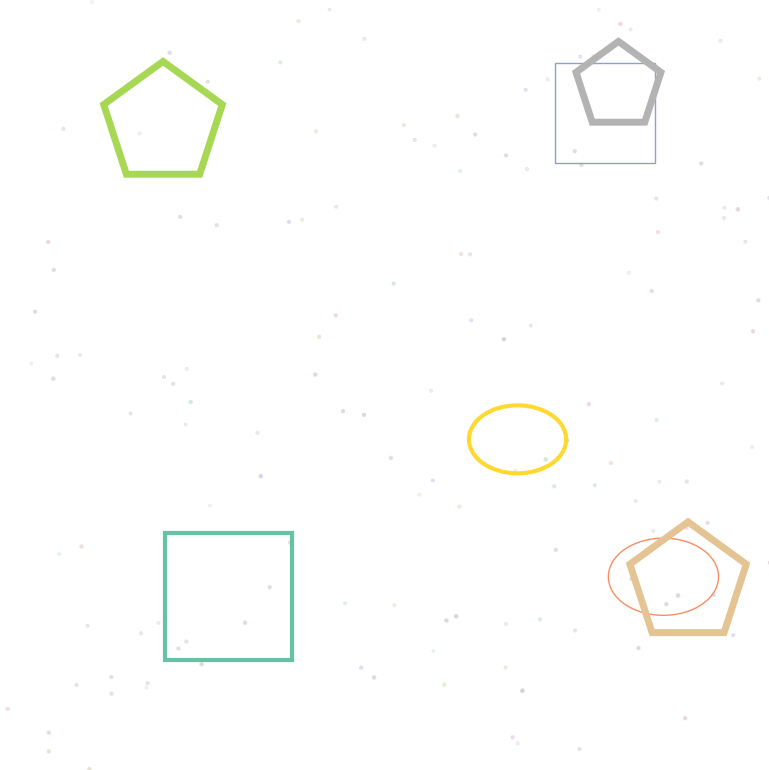[{"shape": "square", "thickness": 1.5, "radius": 0.41, "center": [0.297, 0.225]}, {"shape": "oval", "thickness": 0.5, "radius": 0.36, "center": [0.862, 0.251]}, {"shape": "square", "thickness": 0.5, "radius": 0.32, "center": [0.786, 0.853]}, {"shape": "pentagon", "thickness": 2.5, "radius": 0.4, "center": [0.212, 0.839]}, {"shape": "oval", "thickness": 1.5, "radius": 0.32, "center": [0.672, 0.429]}, {"shape": "pentagon", "thickness": 2.5, "radius": 0.4, "center": [0.894, 0.243]}, {"shape": "pentagon", "thickness": 2.5, "radius": 0.29, "center": [0.803, 0.888]}]